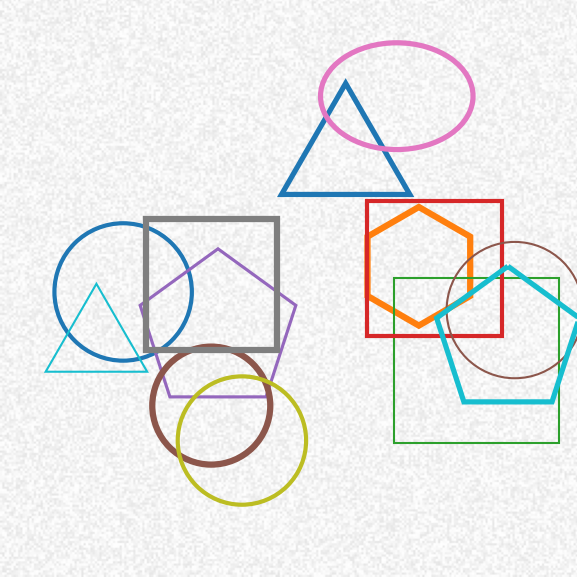[{"shape": "triangle", "thickness": 2.5, "radius": 0.64, "center": [0.599, 0.727]}, {"shape": "circle", "thickness": 2, "radius": 0.59, "center": [0.213, 0.494]}, {"shape": "hexagon", "thickness": 3, "radius": 0.51, "center": [0.725, 0.538]}, {"shape": "square", "thickness": 1, "radius": 0.71, "center": [0.826, 0.376]}, {"shape": "square", "thickness": 2, "radius": 0.58, "center": [0.753, 0.535]}, {"shape": "pentagon", "thickness": 1.5, "radius": 0.71, "center": [0.377, 0.427]}, {"shape": "circle", "thickness": 1, "radius": 0.59, "center": [0.891, 0.462]}, {"shape": "circle", "thickness": 3, "radius": 0.51, "center": [0.366, 0.297]}, {"shape": "oval", "thickness": 2.5, "radius": 0.66, "center": [0.687, 0.833]}, {"shape": "square", "thickness": 3, "radius": 0.57, "center": [0.366, 0.506]}, {"shape": "circle", "thickness": 2, "radius": 0.56, "center": [0.419, 0.236]}, {"shape": "pentagon", "thickness": 2.5, "radius": 0.65, "center": [0.88, 0.408]}, {"shape": "triangle", "thickness": 1, "radius": 0.51, "center": [0.167, 0.406]}]